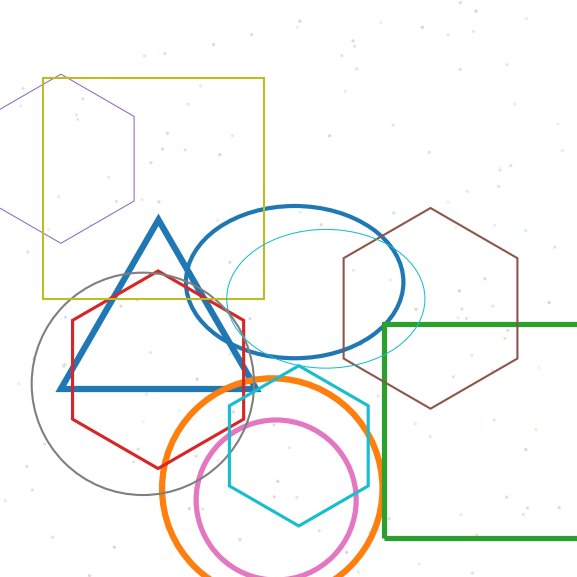[{"shape": "triangle", "thickness": 3, "radius": 0.98, "center": [0.274, 0.423]}, {"shape": "oval", "thickness": 2, "radius": 0.94, "center": [0.51, 0.511]}, {"shape": "circle", "thickness": 3, "radius": 0.95, "center": [0.471, 0.153]}, {"shape": "square", "thickness": 2.5, "radius": 0.93, "center": [0.85, 0.253]}, {"shape": "hexagon", "thickness": 1.5, "radius": 0.86, "center": [0.274, 0.359]}, {"shape": "hexagon", "thickness": 0.5, "radius": 0.73, "center": [0.105, 0.724]}, {"shape": "hexagon", "thickness": 1, "radius": 0.87, "center": [0.745, 0.465]}, {"shape": "circle", "thickness": 2.5, "radius": 0.69, "center": [0.478, 0.133]}, {"shape": "circle", "thickness": 1, "radius": 0.96, "center": [0.247, 0.334]}, {"shape": "square", "thickness": 1, "radius": 0.96, "center": [0.266, 0.673]}, {"shape": "hexagon", "thickness": 1.5, "radius": 0.69, "center": [0.517, 0.227]}, {"shape": "oval", "thickness": 0.5, "radius": 0.86, "center": [0.564, 0.482]}]